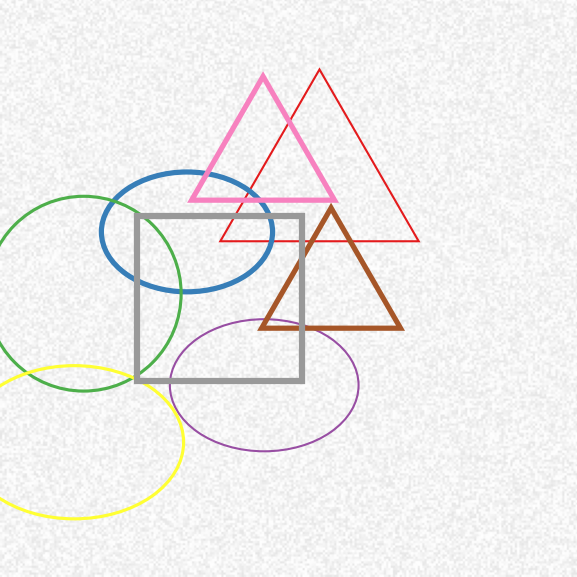[{"shape": "triangle", "thickness": 1, "radius": 0.99, "center": [0.553, 0.681]}, {"shape": "oval", "thickness": 2.5, "radius": 0.74, "center": [0.324, 0.598]}, {"shape": "circle", "thickness": 1.5, "radius": 0.84, "center": [0.145, 0.491]}, {"shape": "oval", "thickness": 1, "radius": 0.82, "center": [0.458, 0.332]}, {"shape": "oval", "thickness": 1.5, "radius": 0.95, "center": [0.128, 0.233]}, {"shape": "triangle", "thickness": 2.5, "radius": 0.69, "center": [0.573, 0.5]}, {"shape": "triangle", "thickness": 2.5, "radius": 0.71, "center": [0.456, 0.724]}, {"shape": "square", "thickness": 3, "radius": 0.72, "center": [0.38, 0.482]}]